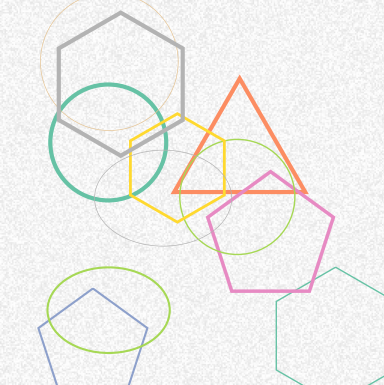[{"shape": "circle", "thickness": 3, "radius": 0.75, "center": [0.281, 0.63]}, {"shape": "hexagon", "thickness": 1, "radius": 0.89, "center": [0.872, 0.128]}, {"shape": "triangle", "thickness": 3, "radius": 0.98, "center": [0.623, 0.599]}, {"shape": "pentagon", "thickness": 1.5, "radius": 0.74, "center": [0.241, 0.102]}, {"shape": "pentagon", "thickness": 2.5, "radius": 0.86, "center": [0.703, 0.383]}, {"shape": "circle", "thickness": 1, "radius": 0.75, "center": [0.616, 0.488]}, {"shape": "oval", "thickness": 1.5, "radius": 0.79, "center": [0.282, 0.194]}, {"shape": "hexagon", "thickness": 2, "radius": 0.7, "center": [0.461, 0.564]}, {"shape": "circle", "thickness": 0.5, "radius": 0.89, "center": [0.284, 0.84]}, {"shape": "oval", "thickness": 0.5, "radius": 0.89, "center": [0.424, 0.485]}, {"shape": "hexagon", "thickness": 3, "radius": 0.93, "center": [0.314, 0.781]}]